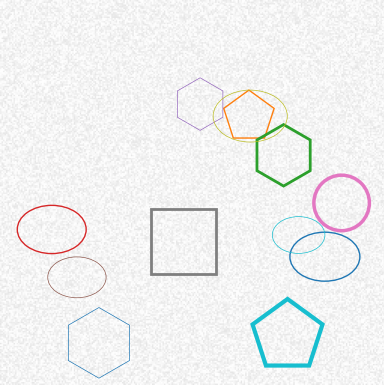[{"shape": "oval", "thickness": 1, "radius": 0.45, "center": [0.844, 0.333]}, {"shape": "hexagon", "thickness": 0.5, "radius": 0.46, "center": [0.257, 0.109]}, {"shape": "pentagon", "thickness": 1, "radius": 0.34, "center": [0.647, 0.697]}, {"shape": "hexagon", "thickness": 2, "radius": 0.4, "center": [0.737, 0.597]}, {"shape": "oval", "thickness": 1, "radius": 0.45, "center": [0.134, 0.404]}, {"shape": "hexagon", "thickness": 0.5, "radius": 0.34, "center": [0.52, 0.73]}, {"shape": "oval", "thickness": 0.5, "radius": 0.38, "center": [0.2, 0.28]}, {"shape": "circle", "thickness": 2.5, "radius": 0.36, "center": [0.887, 0.473]}, {"shape": "square", "thickness": 2, "radius": 0.42, "center": [0.477, 0.373]}, {"shape": "oval", "thickness": 0.5, "radius": 0.48, "center": [0.65, 0.698]}, {"shape": "pentagon", "thickness": 3, "radius": 0.48, "center": [0.747, 0.128]}, {"shape": "oval", "thickness": 0.5, "radius": 0.34, "center": [0.776, 0.39]}]